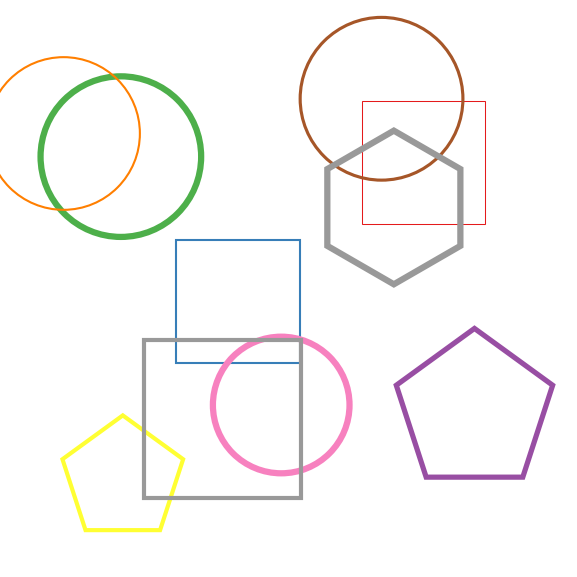[{"shape": "square", "thickness": 0.5, "radius": 0.53, "center": [0.733, 0.718]}, {"shape": "square", "thickness": 1, "radius": 0.53, "center": [0.412, 0.477]}, {"shape": "circle", "thickness": 3, "radius": 0.7, "center": [0.209, 0.728]}, {"shape": "pentagon", "thickness": 2.5, "radius": 0.71, "center": [0.822, 0.288]}, {"shape": "circle", "thickness": 1, "radius": 0.66, "center": [0.11, 0.768]}, {"shape": "pentagon", "thickness": 2, "radius": 0.55, "center": [0.213, 0.17]}, {"shape": "circle", "thickness": 1.5, "radius": 0.7, "center": [0.661, 0.828]}, {"shape": "circle", "thickness": 3, "radius": 0.59, "center": [0.487, 0.298]}, {"shape": "hexagon", "thickness": 3, "radius": 0.67, "center": [0.682, 0.64]}, {"shape": "square", "thickness": 2, "radius": 0.68, "center": [0.385, 0.274]}]